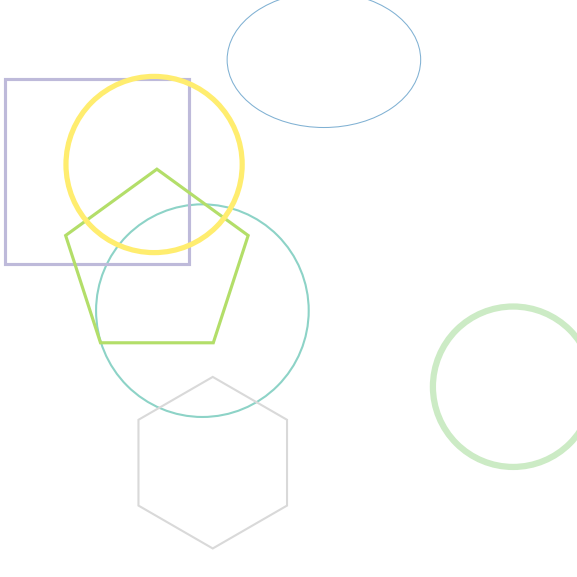[{"shape": "circle", "thickness": 1, "radius": 0.92, "center": [0.35, 0.461]}, {"shape": "square", "thickness": 1.5, "radius": 0.8, "center": [0.168, 0.702]}, {"shape": "oval", "thickness": 0.5, "radius": 0.84, "center": [0.561, 0.896]}, {"shape": "pentagon", "thickness": 1.5, "radius": 0.83, "center": [0.272, 0.54]}, {"shape": "hexagon", "thickness": 1, "radius": 0.74, "center": [0.368, 0.198]}, {"shape": "circle", "thickness": 3, "radius": 0.69, "center": [0.889, 0.329]}, {"shape": "circle", "thickness": 2.5, "radius": 0.76, "center": [0.267, 0.714]}]